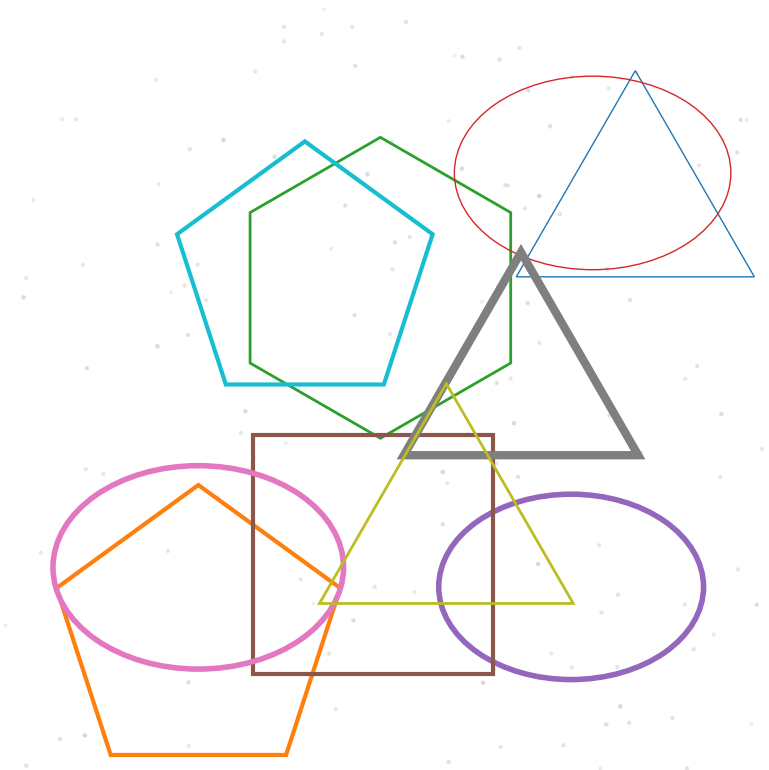[{"shape": "triangle", "thickness": 0.5, "radius": 0.89, "center": [0.825, 0.73]}, {"shape": "pentagon", "thickness": 1.5, "radius": 0.97, "center": [0.258, 0.176]}, {"shape": "hexagon", "thickness": 1, "radius": 0.98, "center": [0.494, 0.626]}, {"shape": "oval", "thickness": 0.5, "radius": 0.9, "center": [0.77, 0.775]}, {"shape": "oval", "thickness": 2, "radius": 0.86, "center": [0.742, 0.238]}, {"shape": "square", "thickness": 1.5, "radius": 0.78, "center": [0.484, 0.279]}, {"shape": "oval", "thickness": 2, "radius": 0.94, "center": [0.257, 0.263]}, {"shape": "triangle", "thickness": 3, "radius": 0.88, "center": [0.677, 0.497]}, {"shape": "triangle", "thickness": 1, "radius": 0.95, "center": [0.58, 0.311]}, {"shape": "pentagon", "thickness": 1.5, "radius": 0.87, "center": [0.396, 0.642]}]